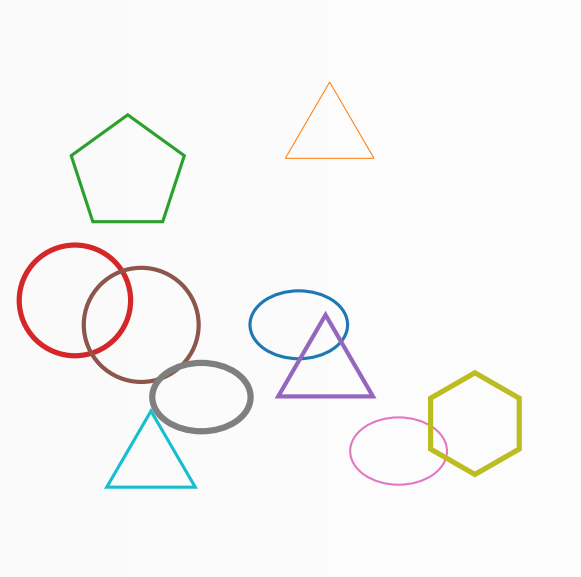[{"shape": "oval", "thickness": 1.5, "radius": 0.42, "center": [0.514, 0.437]}, {"shape": "triangle", "thickness": 0.5, "radius": 0.44, "center": [0.567, 0.769]}, {"shape": "pentagon", "thickness": 1.5, "radius": 0.51, "center": [0.22, 0.698]}, {"shape": "circle", "thickness": 2.5, "radius": 0.48, "center": [0.129, 0.479]}, {"shape": "triangle", "thickness": 2, "radius": 0.47, "center": [0.56, 0.36]}, {"shape": "circle", "thickness": 2, "radius": 0.49, "center": [0.243, 0.437]}, {"shape": "oval", "thickness": 1, "radius": 0.42, "center": [0.686, 0.218]}, {"shape": "oval", "thickness": 3, "radius": 0.42, "center": [0.347, 0.312]}, {"shape": "hexagon", "thickness": 2.5, "radius": 0.44, "center": [0.817, 0.266]}, {"shape": "triangle", "thickness": 1.5, "radius": 0.44, "center": [0.26, 0.2]}]